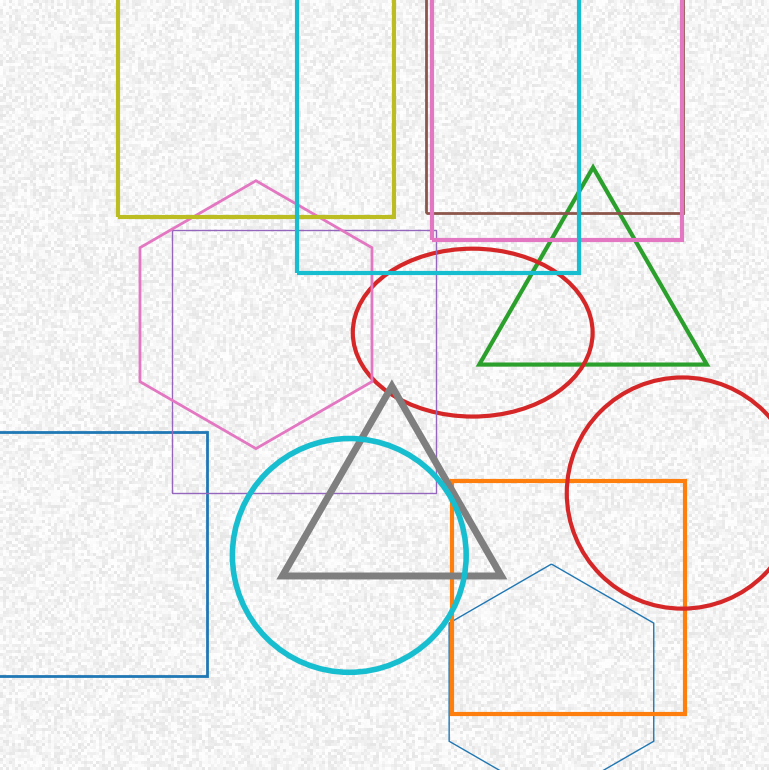[{"shape": "square", "thickness": 1, "radius": 0.79, "center": [0.11, 0.281]}, {"shape": "hexagon", "thickness": 0.5, "radius": 0.77, "center": [0.716, 0.114]}, {"shape": "square", "thickness": 1.5, "radius": 0.76, "center": [0.738, 0.224]}, {"shape": "triangle", "thickness": 1.5, "radius": 0.85, "center": [0.77, 0.612]}, {"shape": "circle", "thickness": 1.5, "radius": 0.75, "center": [0.886, 0.36]}, {"shape": "oval", "thickness": 1.5, "radius": 0.78, "center": [0.614, 0.568]}, {"shape": "square", "thickness": 0.5, "radius": 0.85, "center": [0.395, 0.531]}, {"shape": "square", "thickness": 1, "radius": 0.83, "center": [0.72, 0.89]}, {"shape": "hexagon", "thickness": 1, "radius": 0.87, "center": [0.332, 0.591]}, {"shape": "square", "thickness": 1.5, "radius": 0.81, "center": [0.723, 0.85]}, {"shape": "triangle", "thickness": 2.5, "radius": 0.82, "center": [0.509, 0.334]}, {"shape": "square", "thickness": 1.5, "radius": 0.9, "center": [0.333, 0.898]}, {"shape": "square", "thickness": 1.5, "radius": 0.91, "center": [0.568, 0.829]}, {"shape": "circle", "thickness": 2, "radius": 0.76, "center": [0.454, 0.279]}]